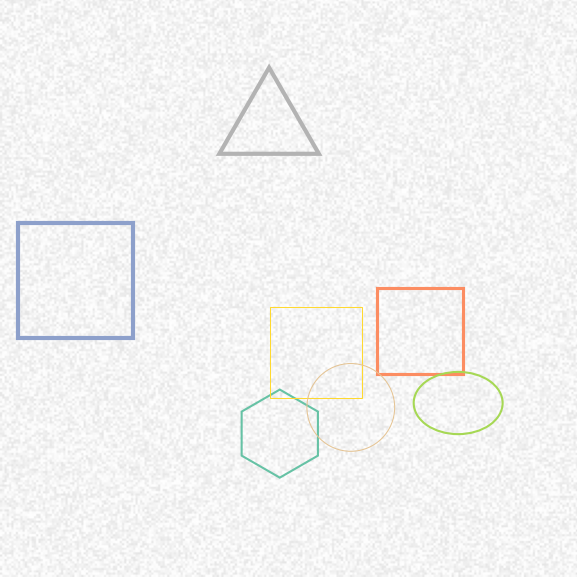[{"shape": "hexagon", "thickness": 1, "radius": 0.38, "center": [0.484, 0.248]}, {"shape": "square", "thickness": 1.5, "radius": 0.37, "center": [0.727, 0.426]}, {"shape": "square", "thickness": 2, "radius": 0.5, "center": [0.131, 0.513]}, {"shape": "oval", "thickness": 1, "radius": 0.38, "center": [0.793, 0.301]}, {"shape": "square", "thickness": 0.5, "radius": 0.4, "center": [0.547, 0.389]}, {"shape": "circle", "thickness": 0.5, "radius": 0.38, "center": [0.607, 0.294]}, {"shape": "triangle", "thickness": 2, "radius": 0.5, "center": [0.466, 0.783]}]